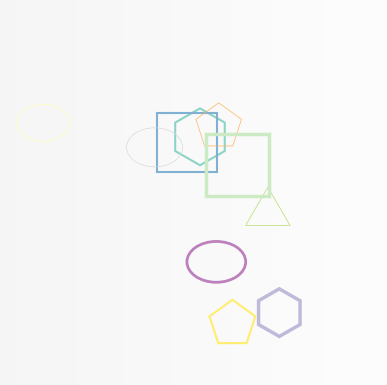[{"shape": "hexagon", "thickness": 1.5, "radius": 0.37, "center": [0.516, 0.645]}, {"shape": "oval", "thickness": 0.5, "radius": 0.34, "center": [0.112, 0.681]}, {"shape": "hexagon", "thickness": 2.5, "radius": 0.31, "center": [0.721, 0.188]}, {"shape": "square", "thickness": 1.5, "radius": 0.39, "center": [0.483, 0.629]}, {"shape": "pentagon", "thickness": 0.5, "radius": 0.31, "center": [0.564, 0.671]}, {"shape": "triangle", "thickness": 0.5, "radius": 0.33, "center": [0.691, 0.448]}, {"shape": "oval", "thickness": 0.5, "radius": 0.36, "center": [0.399, 0.617]}, {"shape": "oval", "thickness": 2, "radius": 0.38, "center": [0.558, 0.32]}, {"shape": "square", "thickness": 2.5, "radius": 0.4, "center": [0.614, 0.571]}, {"shape": "pentagon", "thickness": 1.5, "radius": 0.31, "center": [0.6, 0.159]}]